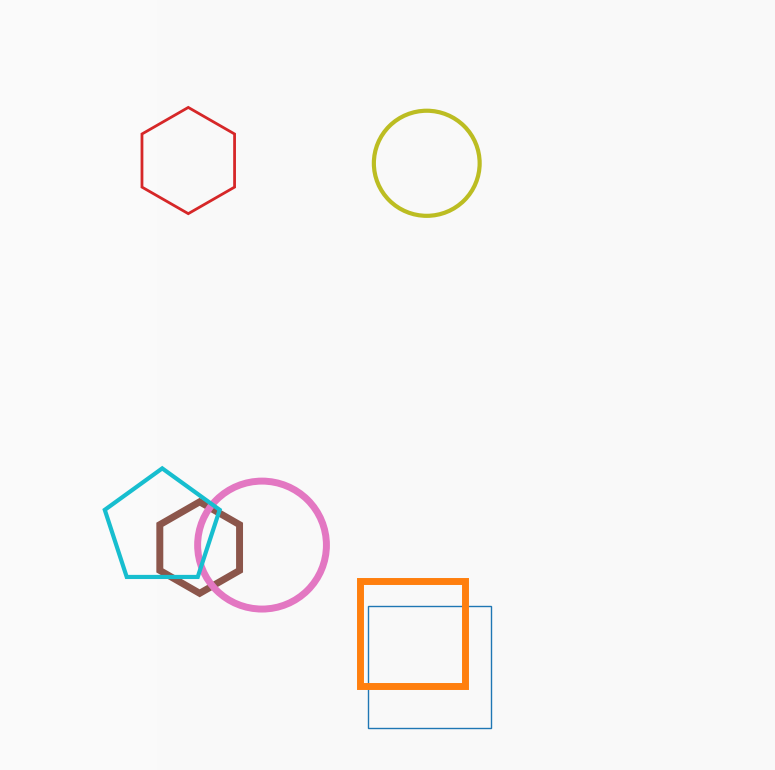[{"shape": "square", "thickness": 0.5, "radius": 0.4, "center": [0.554, 0.134]}, {"shape": "square", "thickness": 2.5, "radius": 0.34, "center": [0.532, 0.178]}, {"shape": "hexagon", "thickness": 1, "radius": 0.34, "center": [0.243, 0.792]}, {"shape": "hexagon", "thickness": 2.5, "radius": 0.3, "center": [0.258, 0.289]}, {"shape": "circle", "thickness": 2.5, "radius": 0.42, "center": [0.338, 0.292]}, {"shape": "circle", "thickness": 1.5, "radius": 0.34, "center": [0.551, 0.788]}, {"shape": "pentagon", "thickness": 1.5, "radius": 0.39, "center": [0.209, 0.314]}]